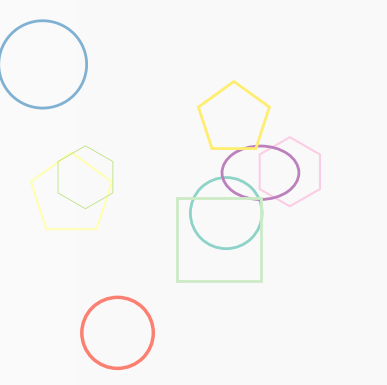[{"shape": "circle", "thickness": 2, "radius": 0.46, "center": [0.584, 0.447]}, {"shape": "pentagon", "thickness": 1.5, "radius": 0.55, "center": [0.184, 0.494]}, {"shape": "circle", "thickness": 2.5, "radius": 0.46, "center": [0.303, 0.135]}, {"shape": "circle", "thickness": 2, "radius": 0.57, "center": [0.11, 0.833]}, {"shape": "hexagon", "thickness": 0.5, "radius": 0.41, "center": [0.221, 0.54]}, {"shape": "hexagon", "thickness": 1.5, "radius": 0.45, "center": [0.748, 0.554]}, {"shape": "oval", "thickness": 2, "radius": 0.5, "center": [0.672, 0.551]}, {"shape": "square", "thickness": 2, "radius": 0.54, "center": [0.565, 0.378]}, {"shape": "pentagon", "thickness": 2, "radius": 0.48, "center": [0.604, 0.692]}]